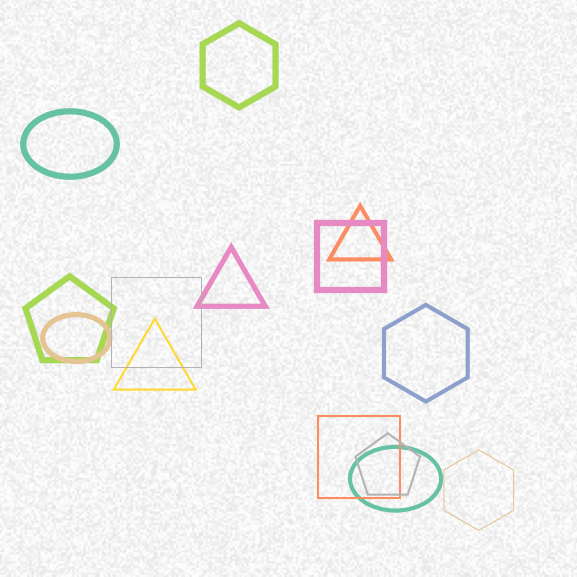[{"shape": "oval", "thickness": 3, "radius": 0.41, "center": [0.121, 0.75]}, {"shape": "oval", "thickness": 2, "radius": 0.39, "center": [0.685, 0.17]}, {"shape": "triangle", "thickness": 2, "radius": 0.31, "center": [0.624, 0.581]}, {"shape": "square", "thickness": 1, "radius": 0.36, "center": [0.621, 0.208]}, {"shape": "hexagon", "thickness": 2, "radius": 0.42, "center": [0.737, 0.388]}, {"shape": "triangle", "thickness": 2.5, "radius": 0.34, "center": [0.4, 0.503]}, {"shape": "square", "thickness": 3, "radius": 0.29, "center": [0.607, 0.555]}, {"shape": "hexagon", "thickness": 3, "radius": 0.36, "center": [0.414, 0.886]}, {"shape": "pentagon", "thickness": 3, "radius": 0.4, "center": [0.121, 0.44]}, {"shape": "triangle", "thickness": 1, "radius": 0.41, "center": [0.268, 0.365]}, {"shape": "hexagon", "thickness": 0.5, "radius": 0.35, "center": [0.829, 0.15]}, {"shape": "oval", "thickness": 2.5, "radius": 0.29, "center": [0.132, 0.414]}, {"shape": "pentagon", "thickness": 1, "radius": 0.29, "center": [0.671, 0.19]}, {"shape": "square", "thickness": 0.5, "radius": 0.39, "center": [0.27, 0.442]}]